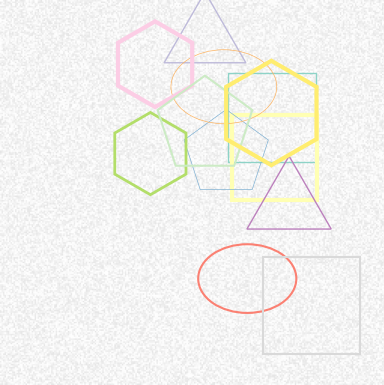[{"shape": "square", "thickness": 1, "radius": 0.57, "center": [0.707, 0.695]}, {"shape": "square", "thickness": 3, "radius": 0.55, "center": [0.713, 0.591]}, {"shape": "triangle", "thickness": 1, "radius": 0.61, "center": [0.532, 0.898]}, {"shape": "oval", "thickness": 1.5, "radius": 0.64, "center": [0.642, 0.276]}, {"shape": "pentagon", "thickness": 0.5, "radius": 0.57, "center": [0.588, 0.601]}, {"shape": "oval", "thickness": 0.5, "radius": 0.69, "center": [0.581, 0.775]}, {"shape": "hexagon", "thickness": 2, "radius": 0.53, "center": [0.391, 0.601]}, {"shape": "hexagon", "thickness": 3, "radius": 0.56, "center": [0.403, 0.833]}, {"shape": "square", "thickness": 1.5, "radius": 0.63, "center": [0.809, 0.206]}, {"shape": "triangle", "thickness": 1, "radius": 0.63, "center": [0.751, 0.468]}, {"shape": "pentagon", "thickness": 1.5, "radius": 0.65, "center": [0.532, 0.674]}, {"shape": "hexagon", "thickness": 3, "radius": 0.68, "center": [0.705, 0.707]}]